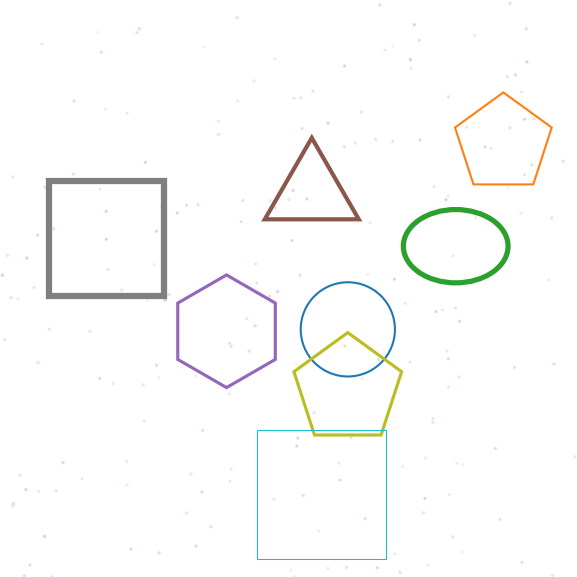[{"shape": "circle", "thickness": 1, "radius": 0.41, "center": [0.602, 0.429]}, {"shape": "pentagon", "thickness": 1, "radius": 0.44, "center": [0.872, 0.751]}, {"shape": "oval", "thickness": 2.5, "radius": 0.45, "center": [0.789, 0.573]}, {"shape": "hexagon", "thickness": 1.5, "radius": 0.49, "center": [0.392, 0.426]}, {"shape": "triangle", "thickness": 2, "radius": 0.47, "center": [0.54, 0.666]}, {"shape": "square", "thickness": 3, "radius": 0.5, "center": [0.184, 0.585]}, {"shape": "pentagon", "thickness": 1.5, "radius": 0.49, "center": [0.602, 0.325]}, {"shape": "square", "thickness": 0.5, "radius": 0.56, "center": [0.557, 0.143]}]